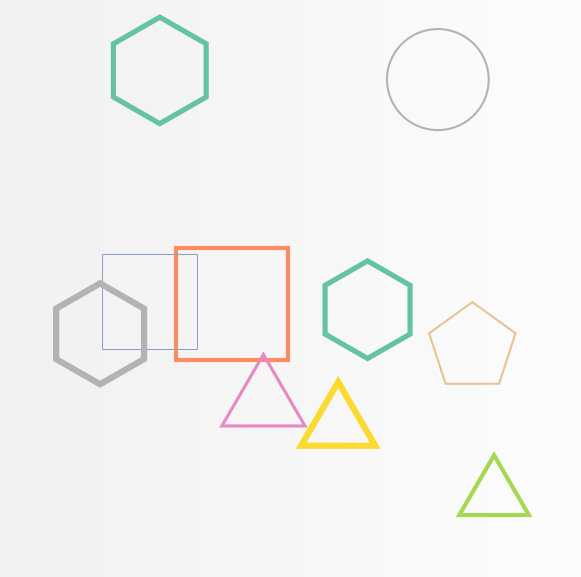[{"shape": "hexagon", "thickness": 2.5, "radius": 0.42, "center": [0.632, 0.463]}, {"shape": "hexagon", "thickness": 2.5, "radius": 0.46, "center": [0.275, 0.877]}, {"shape": "square", "thickness": 2, "radius": 0.48, "center": [0.398, 0.473]}, {"shape": "square", "thickness": 0.5, "radius": 0.41, "center": [0.257, 0.477]}, {"shape": "triangle", "thickness": 1.5, "radius": 0.41, "center": [0.453, 0.303]}, {"shape": "triangle", "thickness": 2, "radius": 0.35, "center": [0.85, 0.142]}, {"shape": "triangle", "thickness": 3, "radius": 0.37, "center": [0.582, 0.264]}, {"shape": "pentagon", "thickness": 1, "radius": 0.39, "center": [0.813, 0.398]}, {"shape": "hexagon", "thickness": 3, "radius": 0.44, "center": [0.172, 0.421]}, {"shape": "circle", "thickness": 1, "radius": 0.44, "center": [0.753, 0.861]}]